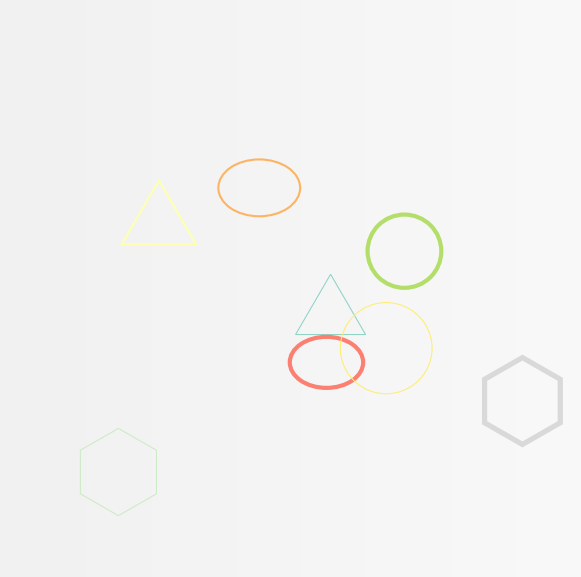[{"shape": "triangle", "thickness": 0.5, "radius": 0.35, "center": [0.569, 0.455]}, {"shape": "triangle", "thickness": 1, "radius": 0.37, "center": [0.273, 0.613]}, {"shape": "oval", "thickness": 2, "radius": 0.32, "center": [0.562, 0.372]}, {"shape": "oval", "thickness": 1, "radius": 0.35, "center": [0.446, 0.674]}, {"shape": "circle", "thickness": 2, "radius": 0.32, "center": [0.696, 0.564]}, {"shape": "hexagon", "thickness": 2.5, "radius": 0.38, "center": [0.899, 0.305]}, {"shape": "hexagon", "thickness": 0.5, "radius": 0.38, "center": [0.204, 0.182]}, {"shape": "circle", "thickness": 0.5, "radius": 0.39, "center": [0.664, 0.396]}]